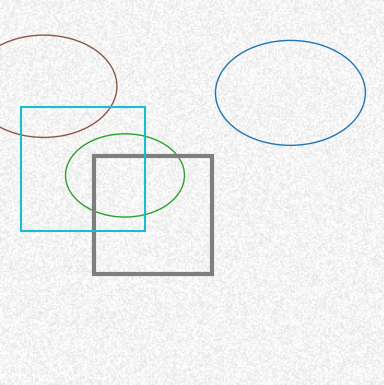[{"shape": "oval", "thickness": 1, "radius": 0.97, "center": [0.754, 0.759]}, {"shape": "oval", "thickness": 1, "radius": 0.77, "center": [0.325, 0.544]}, {"shape": "oval", "thickness": 1, "radius": 0.95, "center": [0.114, 0.776]}, {"shape": "square", "thickness": 3, "radius": 0.76, "center": [0.397, 0.441]}, {"shape": "square", "thickness": 1.5, "radius": 0.8, "center": [0.216, 0.562]}]